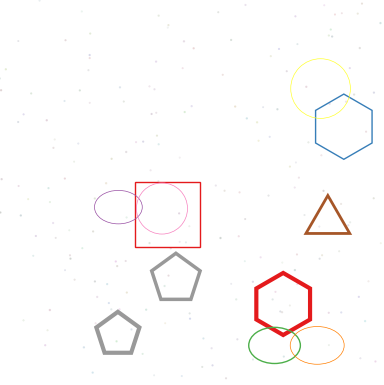[{"shape": "hexagon", "thickness": 3, "radius": 0.4, "center": [0.736, 0.21]}, {"shape": "square", "thickness": 1, "radius": 0.42, "center": [0.435, 0.442]}, {"shape": "hexagon", "thickness": 1, "radius": 0.42, "center": [0.893, 0.671]}, {"shape": "oval", "thickness": 1, "radius": 0.34, "center": [0.713, 0.103]}, {"shape": "oval", "thickness": 0.5, "radius": 0.31, "center": [0.307, 0.462]}, {"shape": "oval", "thickness": 0.5, "radius": 0.35, "center": [0.824, 0.103]}, {"shape": "circle", "thickness": 0.5, "radius": 0.39, "center": [0.833, 0.77]}, {"shape": "triangle", "thickness": 2, "radius": 0.33, "center": [0.852, 0.426]}, {"shape": "circle", "thickness": 0.5, "radius": 0.33, "center": [0.421, 0.458]}, {"shape": "pentagon", "thickness": 2.5, "radius": 0.33, "center": [0.457, 0.276]}, {"shape": "pentagon", "thickness": 3, "radius": 0.29, "center": [0.306, 0.131]}]